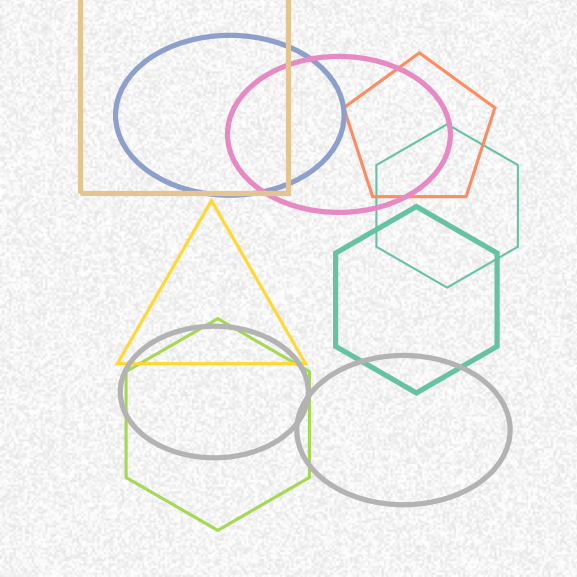[{"shape": "hexagon", "thickness": 2.5, "radius": 0.81, "center": [0.721, 0.48]}, {"shape": "hexagon", "thickness": 1, "radius": 0.71, "center": [0.774, 0.643]}, {"shape": "pentagon", "thickness": 1.5, "radius": 0.69, "center": [0.726, 0.77]}, {"shape": "oval", "thickness": 2.5, "radius": 0.99, "center": [0.398, 0.8]}, {"shape": "oval", "thickness": 2.5, "radius": 0.96, "center": [0.587, 0.766]}, {"shape": "hexagon", "thickness": 1.5, "radius": 0.92, "center": [0.377, 0.264]}, {"shape": "triangle", "thickness": 1.5, "radius": 0.94, "center": [0.366, 0.463]}, {"shape": "square", "thickness": 2.5, "radius": 0.9, "center": [0.318, 0.844]}, {"shape": "oval", "thickness": 2.5, "radius": 0.81, "center": [0.371, 0.32]}, {"shape": "oval", "thickness": 2.5, "radius": 0.92, "center": [0.699, 0.254]}]